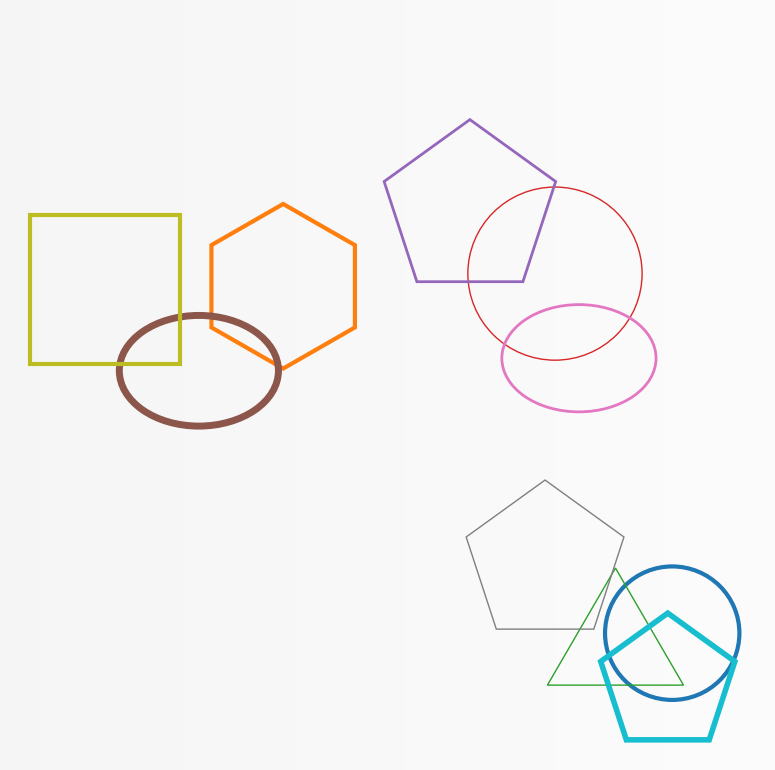[{"shape": "circle", "thickness": 1.5, "radius": 0.43, "center": [0.867, 0.178]}, {"shape": "hexagon", "thickness": 1.5, "radius": 0.53, "center": [0.365, 0.628]}, {"shape": "triangle", "thickness": 0.5, "radius": 0.51, "center": [0.794, 0.161]}, {"shape": "circle", "thickness": 0.5, "radius": 0.56, "center": [0.716, 0.645]}, {"shape": "pentagon", "thickness": 1, "radius": 0.58, "center": [0.606, 0.728]}, {"shape": "oval", "thickness": 2.5, "radius": 0.51, "center": [0.257, 0.518]}, {"shape": "oval", "thickness": 1, "radius": 0.5, "center": [0.747, 0.535]}, {"shape": "pentagon", "thickness": 0.5, "radius": 0.54, "center": [0.703, 0.27]}, {"shape": "square", "thickness": 1.5, "radius": 0.49, "center": [0.135, 0.624]}, {"shape": "pentagon", "thickness": 2, "radius": 0.45, "center": [0.862, 0.113]}]